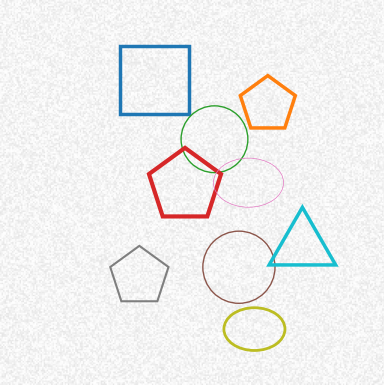[{"shape": "square", "thickness": 2.5, "radius": 0.45, "center": [0.402, 0.792]}, {"shape": "pentagon", "thickness": 2.5, "radius": 0.38, "center": [0.696, 0.728]}, {"shape": "circle", "thickness": 1, "radius": 0.43, "center": [0.557, 0.638]}, {"shape": "pentagon", "thickness": 3, "radius": 0.49, "center": [0.481, 0.517]}, {"shape": "circle", "thickness": 1, "radius": 0.47, "center": [0.621, 0.306]}, {"shape": "oval", "thickness": 0.5, "radius": 0.46, "center": [0.645, 0.525]}, {"shape": "pentagon", "thickness": 1.5, "radius": 0.4, "center": [0.362, 0.282]}, {"shape": "oval", "thickness": 2, "radius": 0.4, "center": [0.661, 0.145]}, {"shape": "triangle", "thickness": 2.5, "radius": 0.5, "center": [0.785, 0.362]}]